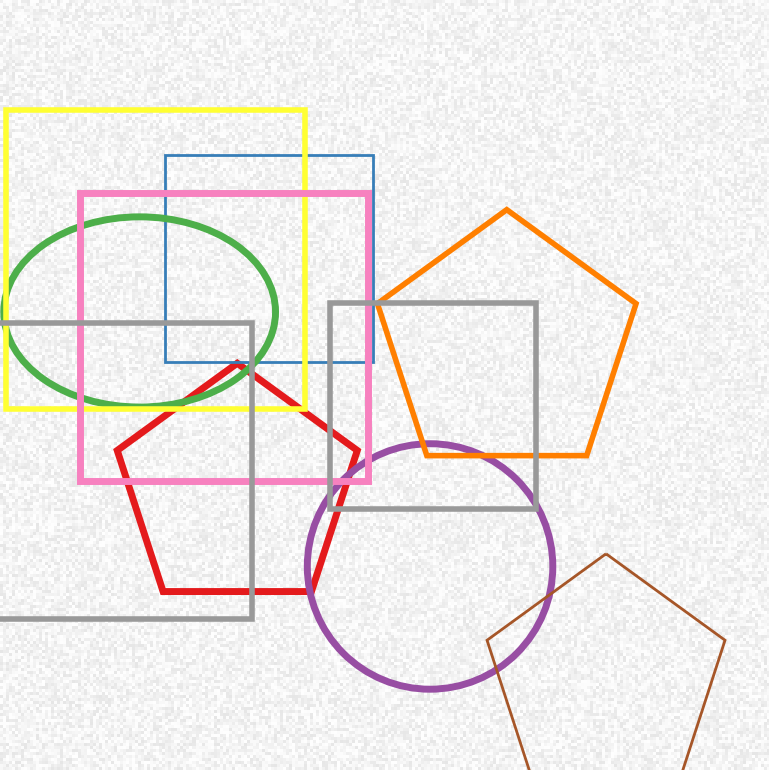[{"shape": "pentagon", "thickness": 2.5, "radius": 0.82, "center": [0.308, 0.364]}, {"shape": "square", "thickness": 1, "radius": 0.67, "center": [0.349, 0.664]}, {"shape": "oval", "thickness": 2.5, "radius": 0.88, "center": [0.181, 0.595]}, {"shape": "circle", "thickness": 2.5, "radius": 0.8, "center": [0.559, 0.264]}, {"shape": "pentagon", "thickness": 2, "radius": 0.88, "center": [0.658, 0.551]}, {"shape": "square", "thickness": 2, "radius": 0.97, "center": [0.202, 0.663]}, {"shape": "pentagon", "thickness": 1, "radius": 0.81, "center": [0.787, 0.118]}, {"shape": "square", "thickness": 2.5, "radius": 0.93, "center": [0.291, 0.562]}, {"shape": "square", "thickness": 2, "radius": 0.96, "center": [0.136, 0.388]}, {"shape": "square", "thickness": 2, "radius": 0.67, "center": [0.562, 0.473]}]